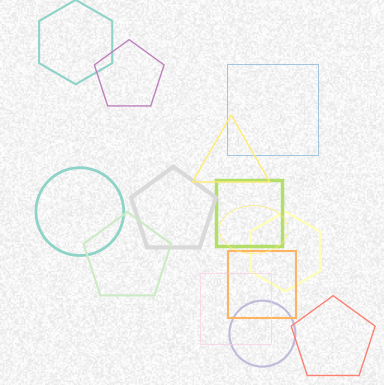[{"shape": "hexagon", "thickness": 1.5, "radius": 0.55, "center": [0.197, 0.891]}, {"shape": "circle", "thickness": 2, "radius": 0.57, "center": [0.207, 0.45]}, {"shape": "hexagon", "thickness": 1.5, "radius": 0.52, "center": [0.741, 0.347]}, {"shape": "circle", "thickness": 1.5, "radius": 0.43, "center": [0.682, 0.133]}, {"shape": "pentagon", "thickness": 1, "radius": 0.57, "center": [0.865, 0.117]}, {"shape": "square", "thickness": 0.5, "radius": 0.59, "center": [0.707, 0.715]}, {"shape": "square", "thickness": 1.5, "radius": 0.44, "center": [0.68, 0.261]}, {"shape": "square", "thickness": 2.5, "radius": 0.43, "center": [0.647, 0.447]}, {"shape": "square", "thickness": 0.5, "radius": 0.46, "center": [0.612, 0.199]}, {"shape": "pentagon", "thickness": 3, "radius": 0.58, "center": [0.451, 0.451]}, {"shape": "pentagon", "thickness": 1, "radius": 0.48, "center": [0.336, 0.802]}, {"shape": "pentagon", "thickness": 1.5, "radius": 0.6, "center": [0.331, 0.33]}, {"shape": "oval", "thickness": 0.5, "radius": 0.44, "center": [0.659, 0.404]}, {"shape": "triangle", "thickness": 1, "radius": 0.58, "center": [0.6, 0.585]}]